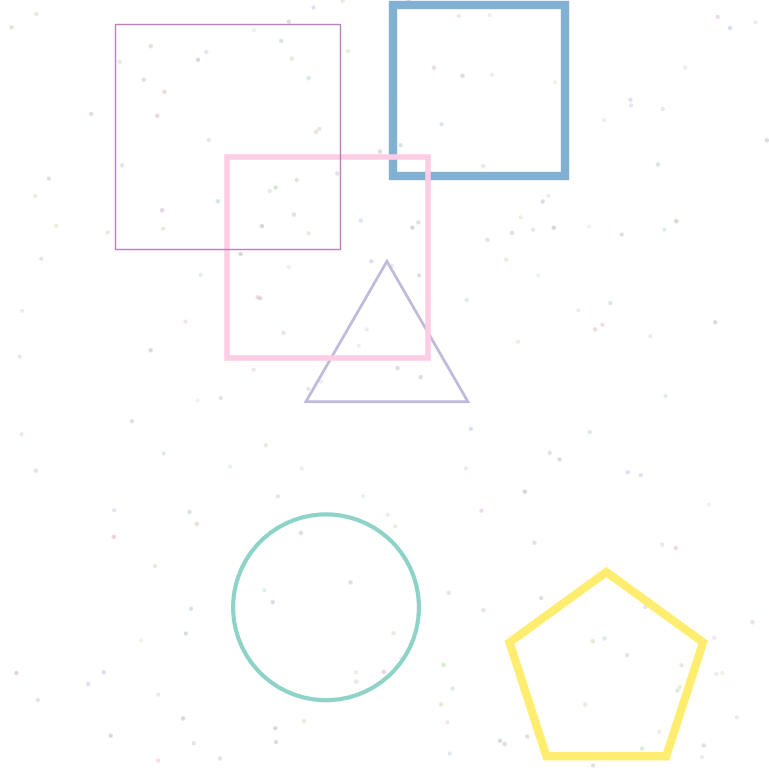[{"shape": "circle", "thickness": 1.5, "radius": 0.6, "center": [0.423, 0.211]}, {"shape": "triangle", "thickness": 1, "radius": 0.61, "center": [0.502, 0.539]}, {"shape": "square", "thickness": 3, "radius": 0.56, "center": [0.622, 0.883]}, {"shape": "square", "thickness": 2, "radius": 0.65, "center": [0.426, 0.666]}, {"shape": "square", "thickness": 0.5, "radius": 0.73, "center": [0.295, 0.823]}, {"shape": "pentagon", "thickness": 3, "radius": 0.66, "center": [0.787, 0.125]}]